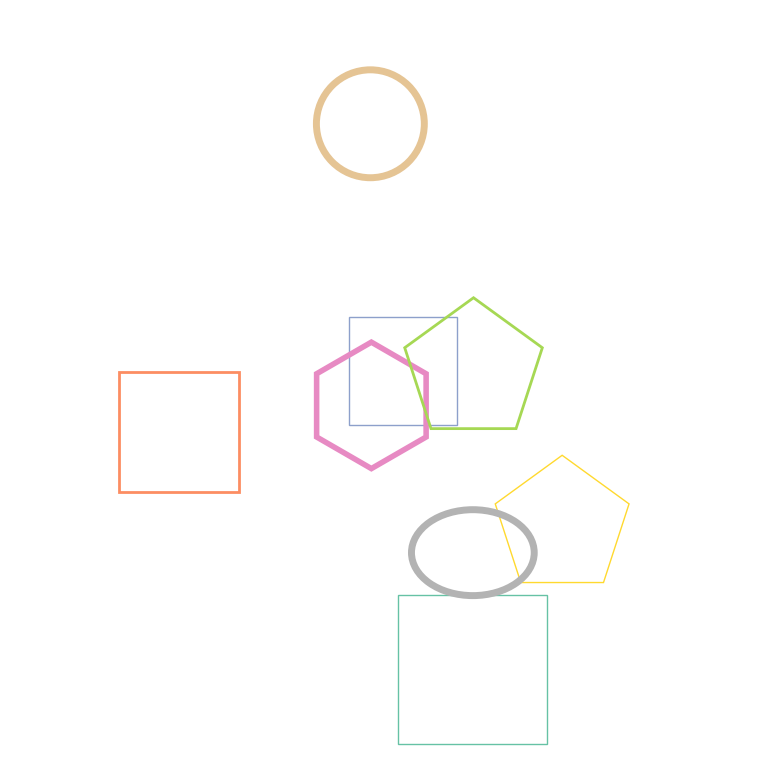[{"shape": "square", "thickness": 0.5, "radius": 0.49, "center": [0.614, 0.131]}, {"shape": "square", "thickness": 1, "radius": 0.39, "center": [0.233, 0.439]}, {"shape": "square", "thickness": 0.5, "radius": 0.35, "center": [0.523, 0.518]}, {"shape": "hexagon", "thickness": 2, "radius": 0.41, "center": [0.482, 0.474]}, {"shape": "pentagon", "thickness": 1, "radius": 0.47, "center": [0.615, 0.519]}, {"shape": "pentagon", "thickness": 0.5, "radius": 0.46, "center": [0.73, 0.317]}, {"shape": "circle", "thickness": 2.5, "radius": 0.35, "center": [0.481, 0.839]}, {"shape": "oval", "thickness": 2.5, "radius": 0.4, "center": [0.614, 0.282]}]